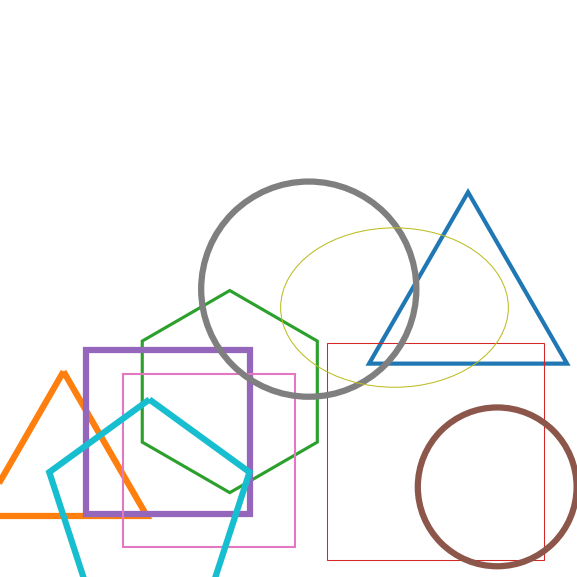[{"shape": "triangle", "thickness": 2, "radius": 0.99, "center": [0.81, 0.468]}, {"shape": "triangle", "thickness": 3, "radius": 0.83, "center": [0.11, 0.189]}, {"shape": "hexagon", "thickness": 1.5, "radius": 0.88, "center": [0.398, 0.321]}, {"shape": "square", "thickness": 0.5, "radius": 0.94, "center": [0.754, 0.217]}, {"shape": "square", "thickness": 3, "radius": 0.71, "center": [0.29, 0.251]}, {"shape": "circle", "thickness": 3, "radius": 0.69, "center": [0.861, 0.156]}, {"shape": "square", "thickness": 1, "radius": 0.75, "center": [0.362, 0.202]}, {"shape": "circle", "thickness": 3, "radius": 0.93, "center": [0.535, 0.498]}, {"shape": "oval", "thickness": 0.5, "radius": 0.99, "center": [0.683, 0.467]}, {"shape": "pentagon", "thickness": 3, "radius": 0.91, "center": [0.259, 0.125]}]